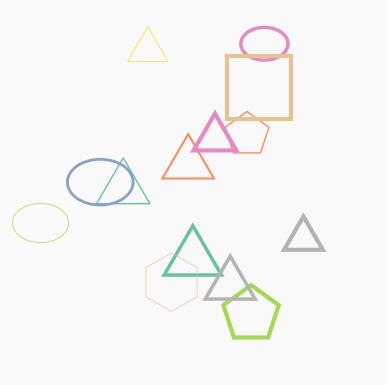[{"shape": "triangle", "thickness": 2.5, "radius": 0.43, "center": [0.498, 0.328]}, {"shape": "triangle", "thickness": 1, "radius": 0.4, "center": [0.318, 0.511]}, {"shape": "triangle", "thickness": 1.5, "radius": 0.38, "center": [0.486, 0.575]}, {"shape": "pentagon", "thickness": 1, "radius": 0.3, "center": [0.637, 0.651]}, {"shape": "oval", "thickness": 2, "radius": 0.42, "center": [0.259, 0.527]}, {"shape": "oval", "thickness": 2.5, "radius": 0.3, "center": [0.682, 0.886]}, {"shape": "triangle", "thickness": 3, "radius": 0.32, "center": [0.555, 0.641]}, {"shape": "oval", "thickness": 0.5, "radius": 0.36, "center": [0.105, 0.421]}, {"shape": "pentagon", "thickness": 3, "radius": 0.38, "center": [0.648, 0.184]}, {"shape": "triangle", "thickness": 0.5, "radius": 0.3, "center": [0.381, 0.871]}, {"shape": "square", "thickness": 3, "radius": 0.41, "center": [0.668, 0.773]}, {"shape": "hexagon", "thickness": 0.5, "radius": 0.38, "center": [0.443, 0.267]}, {"shape": "triangle", "thickness": 3, "radius": 0.29, "center": [0.783, 0.38]}, {"shape": "triangle", "thickness": 2.5, "radius": 0.37, "center": [0.594, 0.26]}]